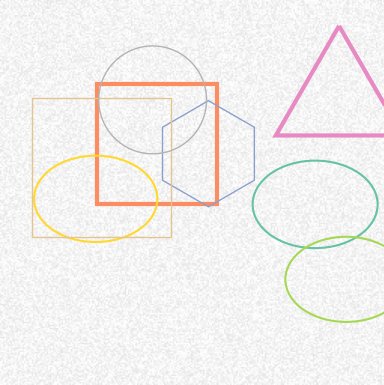[{"shape": "oval", "thickness": 1.5, "radius": 0.81, "center": [0.819, 0.469]}, {"shape": "square", "thickness": 3, "radius": 0.78, "center": [0.407, 0.625]}, {"shape": "hexagon", "thickness": 1, "radius": 0.69, "center": [0.541, 0.601]}, {"shape": "triangle", "thickness": 3, "radius": 0.95, "center": [0.881, 0.743]}, {"shape": "oval", "thickness": 1.5, "radius": 0.79, "center": [0.899, 0.274]}, {"shape": "oval", "thickness": 1.5, "radius": 0.8, "center": [0.249, 0.484]}, {"shape": "square", "thickness": 1, "radius": 0.9, "center": [0.264, 0.566]}, {"shape": "circle", "thickness": 1, "radius": 0.7, "center": [0.396, 0.741]}]